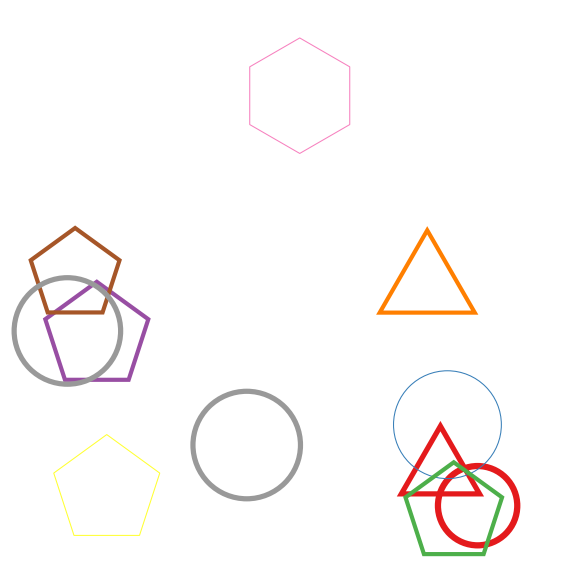[{"shape": "circle", "thickness": 3, "radius": 0.34, "center": [0.827, 0.123]}, {"shape": "triangle", "thickness": 2.5, "radius": 0.39, "center": [0.763, 0.183]}, {"shape": "circle", "thickness": 0.5, "radius": 0.47, "center": [0.775, 0.264]}, {"shape": "pentagon", "thickness": 2, "radius": 0.44, "center": [0.786, 0.111]}, {"shape": "pentagon", "thickness": 2, "radius": 0.47, "center": [0.168, 0.417]}, {"shape": "triangle", "thickness": 2, "radius": 0.48, "center": [0.74, 0.505]}, {"shape": "pentagon", "thickness": 0.5, "radius": 0.48, "center": [0.185, 0.15]}, {"shape": "pentagon", "thickness": 2, "radius": 0.4, "center": [0.13, 0.523]}, {"shape": "hexagon", "thickness": 0.5, "radius": 0.5, "center": [0.519, 0.833]}, {"shape": "circle", "thickness": 2.5, "radius": 0.46, "center": [0.117, 0.426]}, {"shape": "circle", "thickness": 2.5, "radius": 0.47, "center": [0.427, 0.229]}]